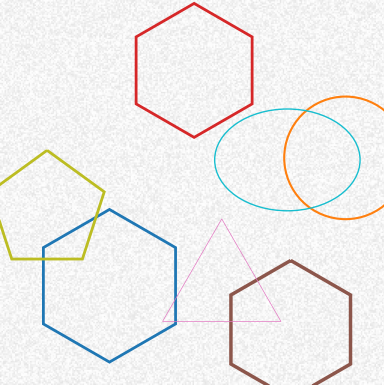[{"shape": "hexagon", "thickness": 2, "radius": 0.99, "center": [0.284, 0.258]}, {"shape": "circle", "thickness": 1.5, "radius": 0.8, "center": [0.897, 0.59]}, {"shape": "hexagon", "thickness": 2, "radius": 0.87, "center": [0.504, 0.817]}, {"shape": "hexagon", "thickness": 2.5, "radius": 0.9, "center": [0.755, 0.144]}, {"shape": "triangle", "thickness": 0.5, "radius": 0.89, "center": [0.576, 0.254]}, {"shape": "pentagon", "thickness": 2, "radius": 0.78, "center": [0.122, 0.453]}, {"shape": "oval", "thickness": 1, "radius": 0.94, "center": [0.746, 0.585]}]